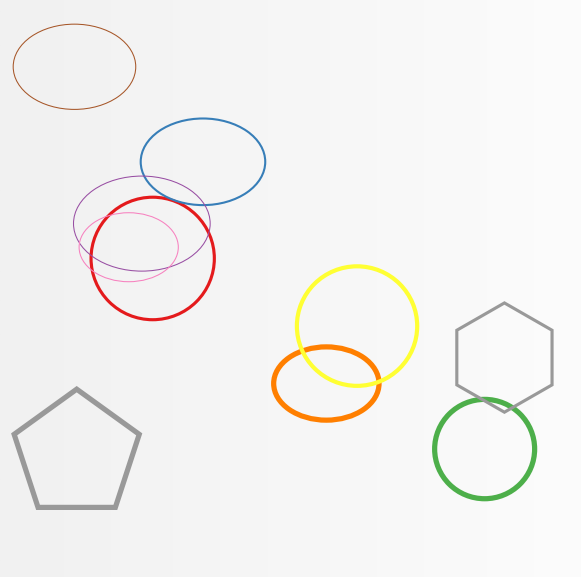[{"shape": "circle", "thickness": 1.5, "radius": 0.53, "center": [0.263, 0.552]}, {"shape": "oval", "thickness": 1, "radius": 0.54, "center": [0.349, 0.719]}, {"shape": "circle", "thickness": 2.5, "radius": 0.43, "center": [0.834, 0.222]}, {"shape": "oval", "thickness": 0.5, "radius": 0.59, "center": [0.244, 0.612]}, {"shape": "oval", "thickness": 2.5, "radius": 0.45, "center": [0.561, 0.335]}, {"shape": "circle", "thickness": 2, "radius": 0.52, "center": [0.614, 0.434]}, {"shape": "oval", "thickness": 0.5, "radius": 0.53, "center": [0.128, 0.883]}, {"shape": "oval", "thickness": 0.5, "radius": 0.43, "center": [0.221, 0.571]}, {"shape": "hexagon", "thickness": 1.5, "radius": 0.47, "center": [0.868, 0.38]}, {"shape": "pentagon", "thickness": 2.5, "radius": 0.57, "center": [0.132, 0.212]}]